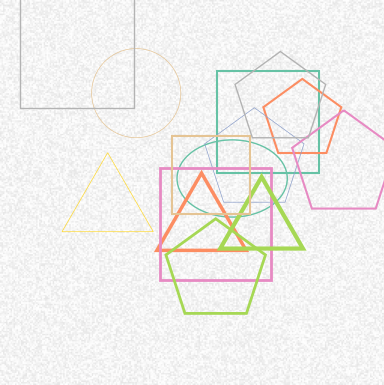[{"shape": "square", "thickness": 1.5, "radius": 0.67, "center": [0.696, 0.683]}, {"shape": "oval", "thickness": 1, "radius": 0.72, "center": [0.603, 0.536]}, {"shape": "triangle", "thickness": 2.5, "radius": 0.67, "center": [0.523, 0.417]}, {"shape": "pentagon", "thickness": 1.5, "radius": 0.53, "center": [0.785, 0.689]}, {"shape": "pentagon", "thickness": 0.5, "radius": 0.68, "center": [0.661, 0.585]}, {"shape": "pentagon", "thickness": 1.5, "radius": 0.71, "center": [0.893, 0.572]}, {"shape": "square", "thickness": 2, "radius": 0.72, "center": [0.559, 0.418]}, {"shape": "pentagon", "thickness": 2, "radius": 0.68, "center": [0.56, 0.296]}, {"shape": "triangle", "thickness": 3, "radius": 0.62, "center": [0.679, 0.416]}, {"shape": "triangle", "thickness": 0.5, "radius": 0.68, "center": [0.28, 0.467]}, {"shape": "square", "thickness": 1.5, "radius": 0.51, "center": [0.549, 0.545]}, {"shape": "circle", "thickness": 0.5, "radius": 0.58, "center": [0.354, 0.758]}, {"shape": "square", "thickness": 1, "radius": 0.74, "center": [0.199, 0.866]}, {"shape": "pentagon", "thickness": 1, "radius": 0.62, "center": [0.728, 0.742]}]